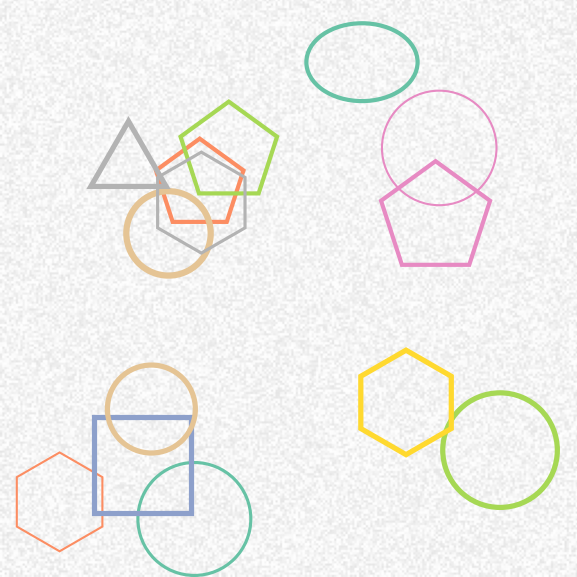[{"shape": "circle", "thickness": 1.5, "radius": 0.49, "center": [0.337, 0.1]}, {"shape": "oval", "thickness": 2, "radius": 0.48, "center": [0.627, 0.891]}, {"shape": "pentagon", "thickness": 2, "radius": 0.4, "center": [0.346, 0.679]}, {"shape": "hexagon", "thickness": 1, "radius": 0.43, "center": [0.103, 0.13]}, {"shape": "square", "thickness": 2.5, "radius": 0.42, "center": [0.247, 0.194]}, {"shape": "circle", "thickness": 1, "radius": 0.5, "center": [0.761, 0.743]}, {"shape": "pentagon", "thickness": 2, "radius": 0.5, "center": [0.754, 0.621]}, {"shape": "circle", "thickness": 2.5, "radius": 0.5, "center": [0.866, 0.22]}, {"shape": "pentagon", "thickness": 2, "radius": 0.44, "center": [0.396, 0.735]}, {"shape": "hexagon", "thickness": 2.5, "radius": 0.45, "center": [0.703, 0.302]}, {"shape": "circle", "thickness": 2.5, "radius": 0.38, "center": [0.262, 0.291]}, {"shape": "circle", "thickness": 3, "radius": 0.37, "center": [0.292, 0.595]}, {"shape": "triangle", "thickness": 2.5, "radius": 0.38, "center": [0.223, 0.714]}, {"shape": "hexagon", "thickness": 1.5, "radius": 0.44, "center": [0.349, 0.648]}]